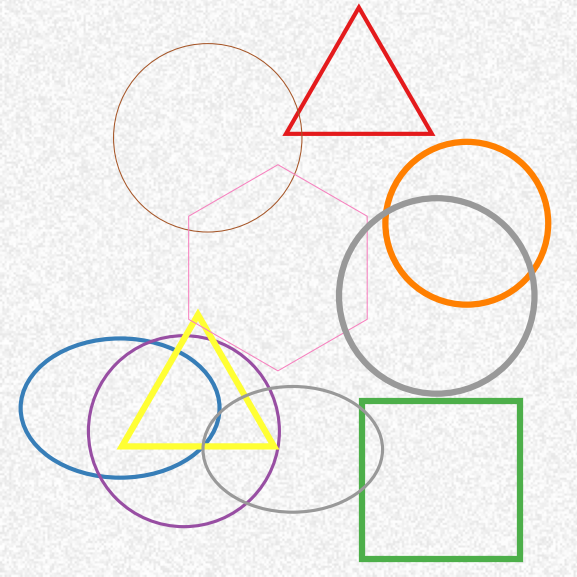[{"shape": "triangle", "thickness": 2, "radius": 0.73, "center": [0.621, 0.84]}, {"shape": "oval", "thickness": 2, "radius": 0.86, "center": [0.208, 0.293]}, {"shape": "square", "thickness": 3, "radius": 0.68, "center": [0.764, 0.168]}, {"shape": "circle", "thickness": 1.5, "radius": 0.83, "center": [0.318, 0.252]}, {"shape": "circle", "thickness": 3, "radius": 0.7, "center": [0.808, 0.613]}, {"shape": "triangle", "thickness": 3, "radius": 0.76, "center": [0.343, 0.302]}, {"shape": "circle", "thickness": 0.5, "radius": 0.82, "center": [0.36, 0.761]}, {"shape": "hexagon", "thickness": 0.5, "radius": 0.89, "center": [0.481, 0.535]}, {"shape": "circle", "thickness": 3, "radius": 0.85, "center": [0.756, 0.487]}, {"shape": "oval", "thickness": 1.5, "radius": 0.78, "center": [0.507, 0.221]}]